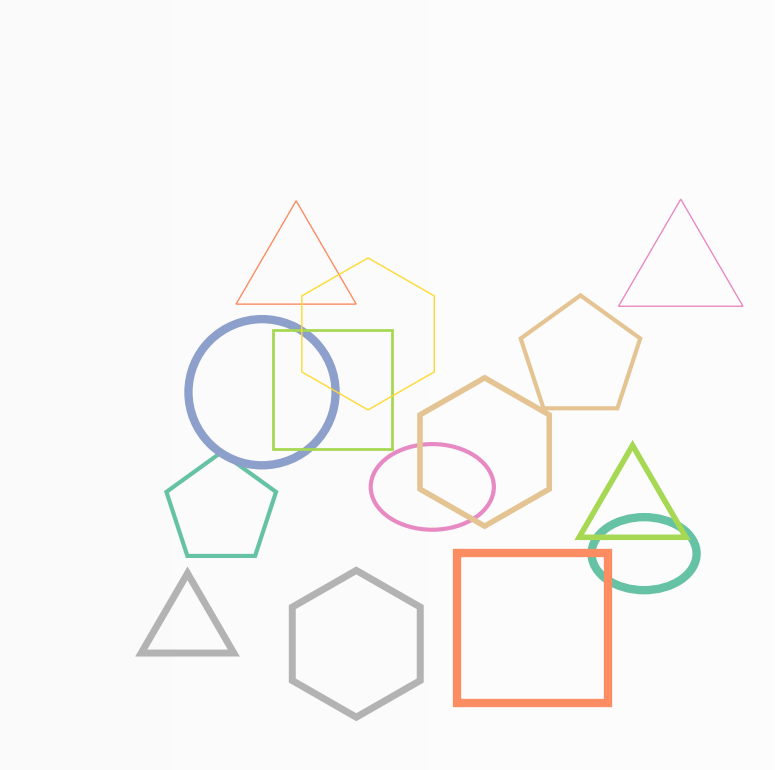[{"shape": "oval", "thickness": 3, "radius": 0.34, "center": [0.831, 0.281]}, {"shape": "pentagon", "thickness": 1.5, "radius": 0.37, "center": [0.285, 0.338]}, {"shape": "triangle", "thickness": 0.5, "radius": 0.45, "center": [0.382, 0.65]}, {"shape": "square", "thickness": 3, "radius": 0.49, "center": [0.688, 0.184]}, {"shape": "circle", "thickness": 3, "radius": 0.47, "center": [0.338, 0.491]}, {"shape": "triangle", "thickness": 0.5, "radius": 0.46, "center": [0.878, 0.649]}, {"shape": "oval", "thickness": 1.5, "radius": 0.4, "center": [0.558, 0.368]}, {"shape": "triangle", "thickness": 2, "radius": 0.4, "center": [0.816, 0.342]}, {"shape": "square", "thickness": 1, "radius": 0.39, "center": [0.429, 0.494]}, {"shape": "hexagon", "thickness": 0.5, "radius": 0.49, "center": [0.475, 0.566]}, {"shape": "hexagon", "thickness": 2, "radius": 0.48, "center": [0.625, 0.413]}, {"shape": "pentagon", "thickness": 1.5, "radius": 0.41, "center": [0.749, 0.535]}, {"shape": "hexagon", "thickness": 2.5, "radius": 0.48, "center": [0.46, 0.164]}, {"shape": "triangle", "thickness": 2.5, "radius": 0.35, "center": [0.242, 0.186]}]